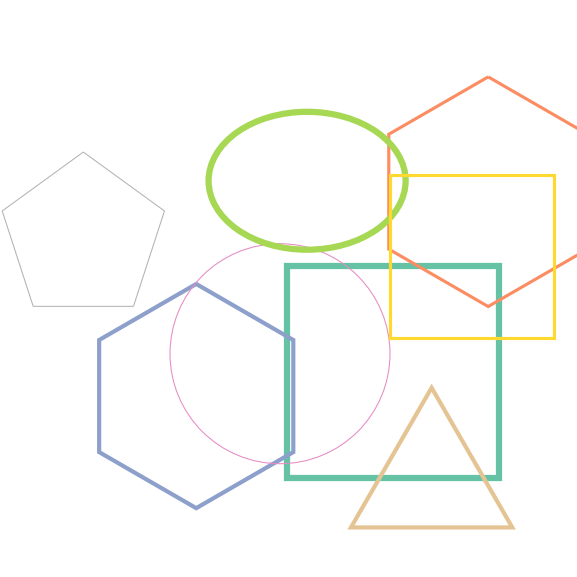[{"shape": "square", "thickness": 3, "radius": 0.92, "center": [0.68, 0.355]}, {"shape": "hexagon", "thickness": 1.5, "radius": 0.99, "center": [0.845, 0.667]}, {"shape": "hexagon", "thickness": 2, "radius": 0.97, "center": [0.34, 0.313]}, {"shape": "circle", "thickness": 0.5, "radius": 0.95, "center": [0.485, 0.387]}, {"shape": "oval", "thickness": 3, "radius": 0.85, "center": [0.532, 0.686]}, {"shape": "square", "thickness": 1.5, "radius": 0.71, "center": [0.817, 0.555]}, {"shape": "triangle", "thickness": 2, "radius": 0.81, "center": [0.747, 0.166]}, {"shape": "pentagon", "thickness": 0.5, "radius": 0.74, "center": [0.144, 0.588]}]